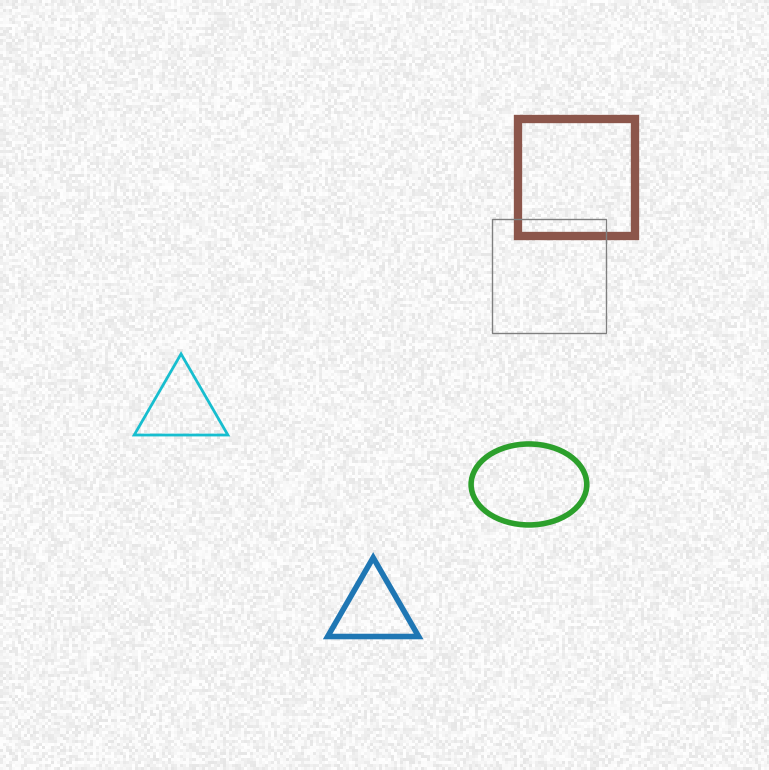[{"shape": "triangle", "thickness": 2, "radius": 0.34, "center": [0.485, 0.207]}, {"shape": "oval", "thickness": 2, "radius": 0.38, "center": [0.687, 0.371]}, {"shape": "square", "thickness": 3, "radius": 0.38, "center": [0.749, 0.77]}, {"shape": "square", "thickness": 0.5, "radius": 0.37, "center": [0.713, 0.642]}, {"shape": "triangle", "thickness": 1, "radius": 0.35, "center": [0.235, 0.47]}]